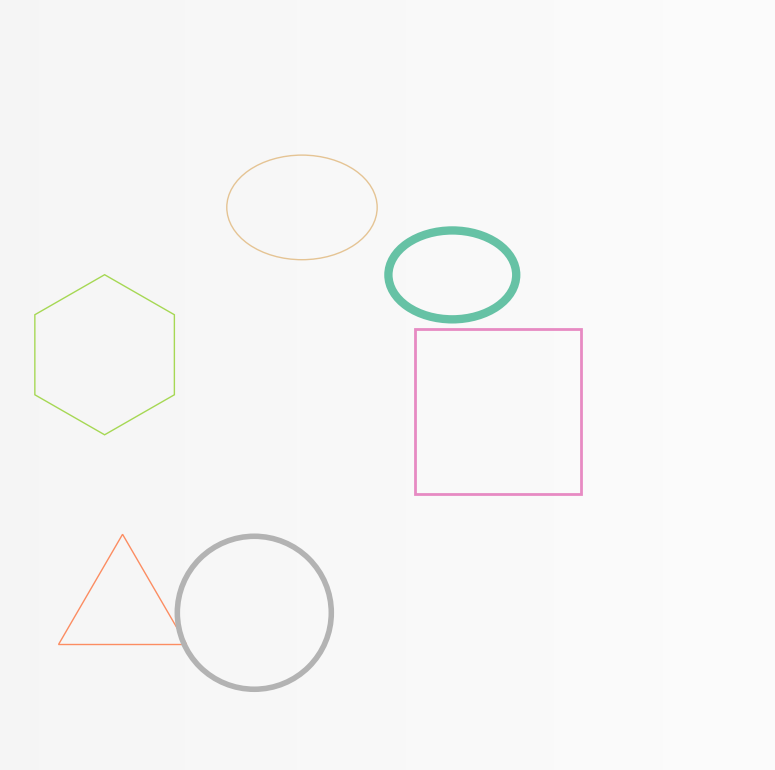[{"shape": "oval", "thickness": 3, "radius": 0.41, "center": [0.584, 0.643]}, {"shape": "triangle", "thickness": 0.5, "radius": 0.48, "center": [0.158, 0.211]}, {"shape": "square", "thickness": 1, "radius": 0.54, "center": [0.643, 0.465]}, {"shape": "hexagon", "thickness": 0.5, "radius": 0.52, "center": [0.135, 0.539]}, {"shape": "oval", "thickness": 0.5, "radius": 0.49, "center": [0.39, 0.731]}, {"shape": "circle", "thickness": 2, "radius": 0.5, "center": [0.328, 0.204]}]